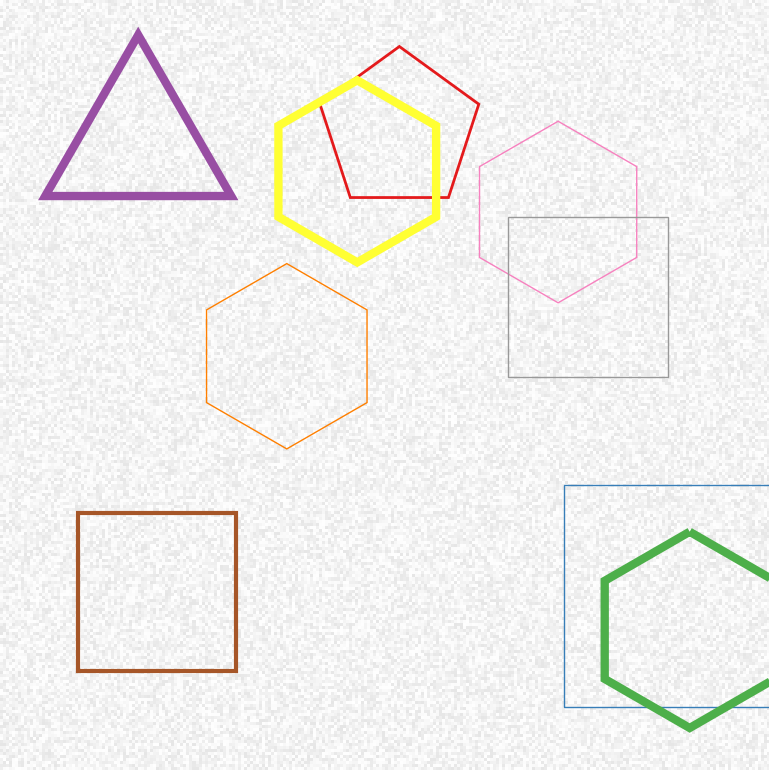[{"shape": "pentagon", "thickness": 1, "radius": 0.54, "center": [0.519, 0.831]}, {"shape": "square", "thickness": 0.5, "radius": 0.72, "center": [0.876, 0.226]}, {"shape": "hexagon", "thickness": 3, "radius": 0.64, "center": [0.896, 0.182]}, {"shape": "triangle", "thickness": 3, "radius": 0.7, "center": [0.18, 0.815]}, {"shape": "hexagon", "thickness": 0.5, "radius": 0.6, "center": [0.372, 0.537]}, {"shape": "hexagon", "thickness": 3, "radius": 0.59, "center": [0.464, 0.778]}, {"shape": "square", "thickness": 1.5, "radius": 0.51, "center": [0.204, 0.231]}, {"shape": "hexagon", "thickness": 0.5, "radius": 0.59, "center": [0.725, 0.725]}, {"shape": "square", "thickness": 0.5, "radius": 0.52, "center": [0.764, 0.614]}]